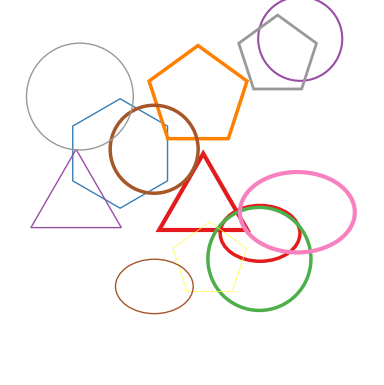[{"shape": "oval", "thickness": 2.5, "radius": 0.52, "center": [0.676, 0.394]}, {"shape": "triangle", "thickness": 3, "radius": 0.66, "center": [0.528, 0.469]}, {"shape": "hexagon", "thickness": 1, "radius": 0.71, "center": [0.312, 0.601]}, {"shape": "circle", "thickness": 2.5, "radius": 0.67, "center": [0.674, 0.328]}, {"shape": "circle", "thickness": 1.5, "radius": 0.55, "center": [0.78, 0.899]}, {"shape": "triangle", "thickness": 1, "radius": 0.68, "center": [0.198, 0.477]}, {"shape": "pentagon", "thickness": 2.5, "radius": 0.67, "center": [0.514, 0.748]}, {"shape": "pentagon", "thickness": 0.5, "radius": 0.5, "center": [0.545, 0.324]}, {"shape": "oval", "thickness": 1, "radius": 0.5, "center": [0.401, 0.256]}, {"shape": "circle", "thickness": 2.5, "radius": 0.57, "center": [0.4, 0.612]}, {"shape": "oval", "thickness": 3, "radius": 0.75, "center": [0.772, 0.449]}, {"shape": "circle", "thickness": 1, "radius": 0.69, "center": [0.208, 0.749]}, {"shape": "pentagon", "thickness": 2, "radius": 0.53, "center": [0.721, 0.855]}]